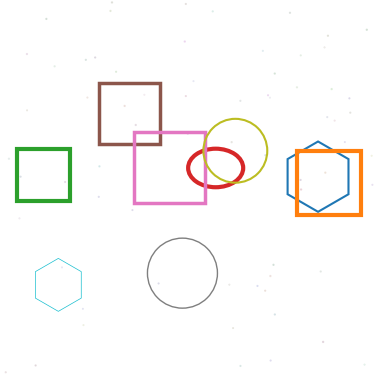[{"shape": "hexagon", "thickness": 1.5, "radius": 0.46, "center": [0.826, 0.541]}, {"shape": "square", "thickness": 3, "radius": 0.42, "center": [0.854, 0.524]}, {"shape": "square", "thickness": 3, "radius": 0.34, "center": [0.113, 0.545]}, {"shape": "oval", "thickness": 3, "radius": 0.36, "center": [0.56, 0.564]}, {"shape": "square", "thickness": 2.5, "radius": 0.4, "center": [0.337, 0.705]}, {"shape": "square", "thickness": 2.5, "radius": 0.46, "center": [0.439, 0.565]}, {"shape": "circle", "thickness": 1, "radius": 0.45, "center": [0.474, 0.291]}, {"shape": "circle", "thickness": 1.5, "radius": 0.41, "center": [0.611, 0.608]}, {"shape": "hexagon", "thickness": 0.5, "radius": 0.34, "center": [0.152, 0.26]}]